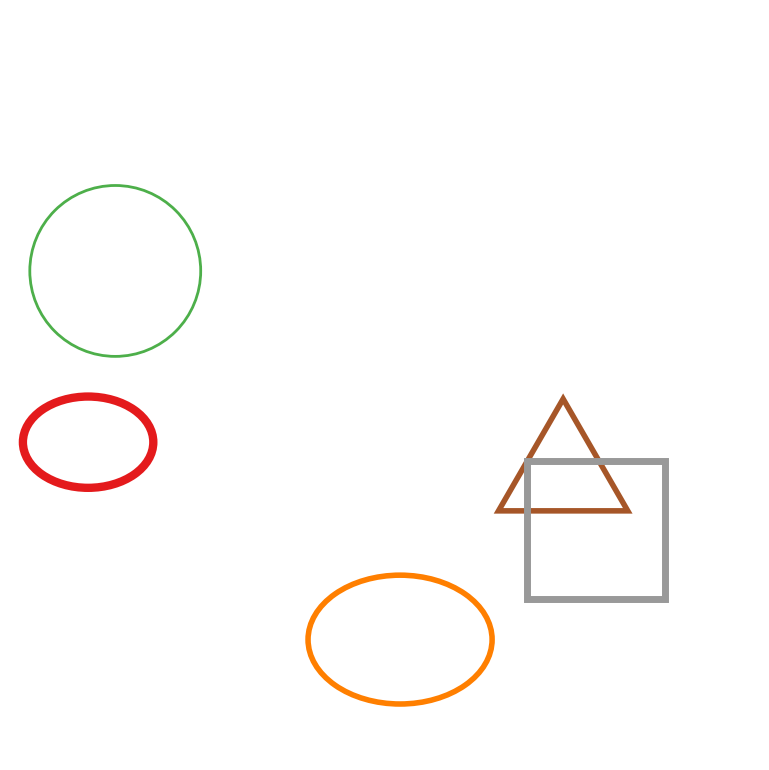[{"shape": "oval", "thickness": 3, "radius": 0.42, "center": [0.114, 0.426]}, {"shape": "circle", "thickness": 1, "radius": 0.55, "center": [0.15, 0.648]}, {"shape": "oval", "thickness": 2, "radius": 0.6, "center": [0.52, 0.169]}, {"shape": "triangle", "thickness": 2, "radius": 0.48, "center": [0.731, 0.385]}, {"shape": "square", "thickness": 2.5, "radius": 0.45, "center": [0.774, 0.312]}]